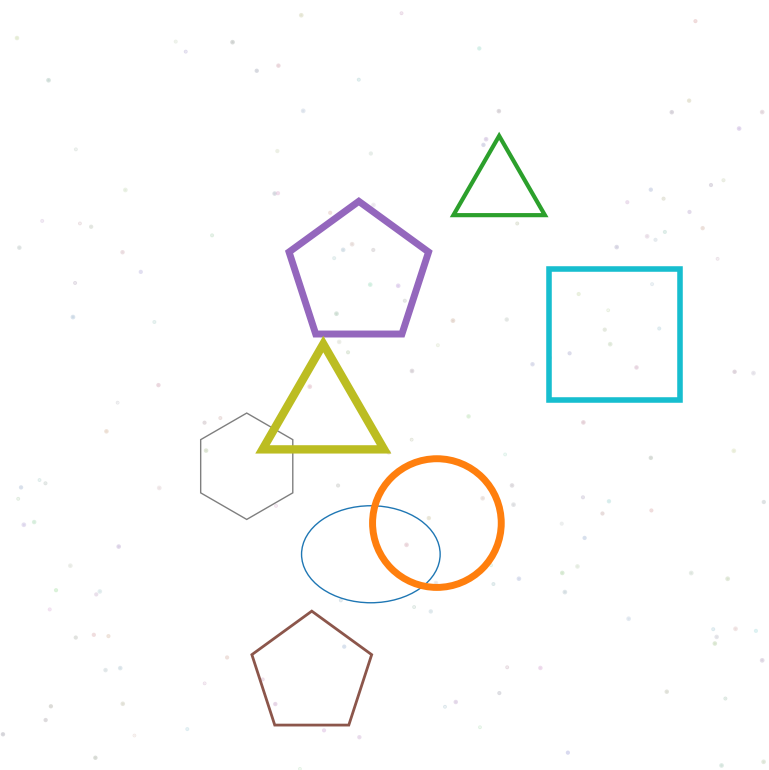[{"shape": "oval", "thickness": 0.5, "radius": 0.45, "center": [0.482, 0.28]}, {"shape": "circle", "thickness": 2.5, "radius": 0.42, "center": [0.567, 0.321]}, {"shape": "triangle", "thickness": 1.5, "radius": 0.34, "center": [0.648, 0.755]}, {"shape": "pentagon", "thickness": 2.5, "radius": 0.48, "center": [0.466, 0.643]}, {"shape": "pentagon", "thickness": 1, "radius": 0.41, "center": [0.405, 0.125]}, {"shape": "hexagon", "thickness": 0.5, "radius": 0.35, "center": [0.32, 0.394]}, {"shape": "triangle", "thickness": 3, "radius": 0.46, "center": [0.42, 0.462]}, {"shape": "square", "thickness": 2, "radius": 0.43, "center": [0.798, 0.565]}]